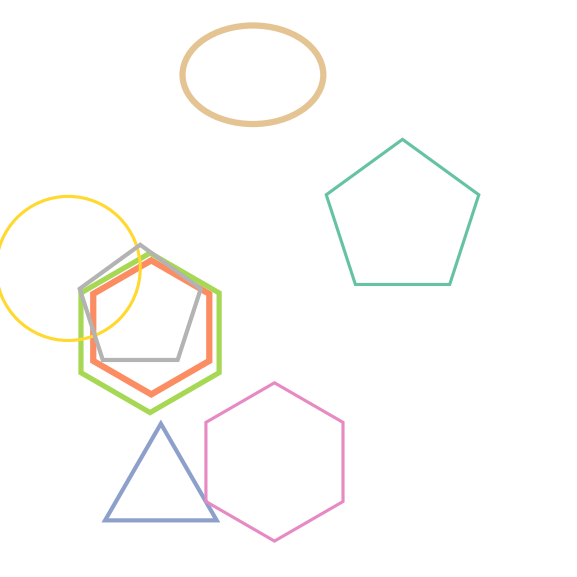[{"shape": "pentagon", "thickness": 1.5, "radius": 0.69, "center": [0.697, 0.619]}, {"shape": "hexagon", "thickness": 3, "radius": 0.58, "center": [0.262, 0.432]}, {"shape": "triangle", "thickness": 2, "radius": 0.56, "center": [0.279, 0.154]}, {"shape": "hexagon", "thickness": 1.5, "radius": 0.69, "center": [0.475, 0.199]}, {"shape": "hexagon", "thickness": 2.5, "radius": 0.69, "center": [0.26, 0.423]}, {"shape": "circle", "thickness": 1.5, "radius": 0.62, "center": [0.118, 0.534]}, {"shape": "oval", "thickness": 3, "radius": 0.61, "center": [0.438, 0.87]}, {"shape": "pentagon", "thickness": 2, "radius": 0.55, "center": [0.243, 0.465]}]